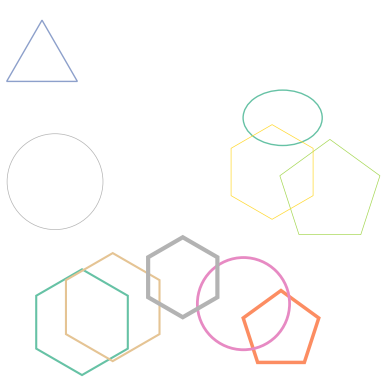[{"shape": "hexagon", "thickness": 1.5, "radius": 0.69, "center": [0.213, 0.163]}, {"shape": "oval", "thickness": 1, "radius": 0.51, "center": [0.734, 0.694]}, {"shape": "pentagon", "thickness": 2.5, "radius": 0.52, "center": [0.73, 0.142]}, {"shape": "triangle", "thickness": 1, "radius": 0.53, "center": [0.109, 0.842]}, {"shape": "circle", "thickness": 2, "radius": 0.6, "center": [0.632, 0.211]}, {"shape": "pentagon", "thickness": 0.5, "radius": 0.68, "center": [0.857, 0.501]}, {"shape": "hexagon", "thickness": 0.5, "radius": 0.61, "center": [0.707, 0.553]}, {"shape": "hexagon", "thickness": 1.5, "radius": 0.7, "center": [0.293, 0.202]}, {"shape": "hexagon", "thickness": 3, "radius": 0.52, "center": [0.475, 0.28]}, {"shape": "circle", "thickness": 0.5, "radius": 0.62, "center": [0.143, 0.528]}]